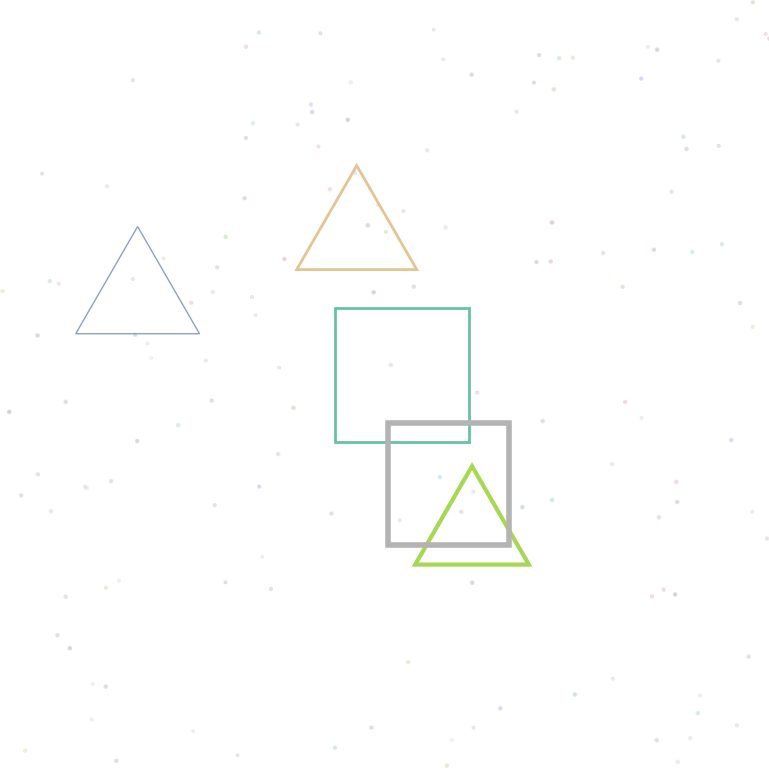[{"shape": "square", "thickness": 1, "radius": 0.44, "center": [0.522, 0.513]}, {"shape": "triangle", "thickness": 0.5, "radius": 0.46, "center": [0.179, 0.613]}, {"shape": "triangle", "thickness": 1.5, "radius": 0.43, "center": [0.613, 0.309]}, {"shape": "triangle", "thickness": 1, "radius": 0.45, "center": [0.463, 0.695]}, {"shape": "square", "thickness": 2, "radius": 0.39, "center": [0.583, 0.371]}]